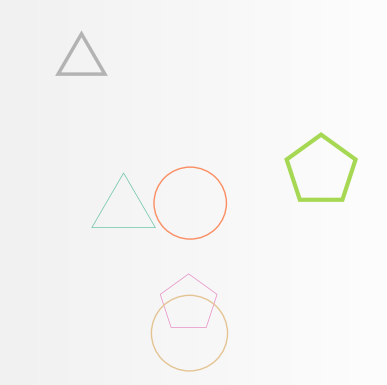[{"shape": "triangle", "thickness": 0.5, "radius": 0.47, "center": [0.319, 0.456]}, {"shape": "circle", "thickness": 1, "radius": 0.47, "center": [0.491, 0.472]}, {"shape": "pentagon", "thickness": 0.5, "radius": 0.39, "center": [0.487, 0.212]}, {"shape": "pentagon", "thickness": 3, "radius": 0.47, "center": [0.829, 0.557]}, {"shape": "circle", "thickness": 1, "radius": 0.49, "center": [0.489, 0.135]}, {"shape": "triangle", "thickness": 2.5, "radius": 0.35, "center": [0.21, 0.842]}]